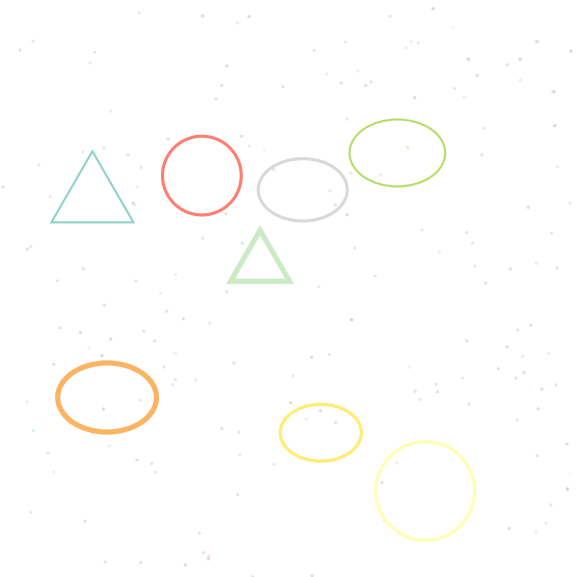[{"shape": "triangle", "thickness": 1, "radius": 0.41, "center": [0.16, 0.655]}, {"shape": "circle", "thickness": 1.5, "radius": 0.43, "center": [0.736, 0.149]}, {"shape": "circle", "thickness": 1.5, "radius": 0.34, "center": [0.35, 0.695]}, {"shape": "oval", "thickness": 2.5, "radius": 0.43, "center": [0.185, 0.311]}, {"shape": "oval", "thickness": 1, "radius": 0.41, "center": [0.688, 0.734]}, {"shape": "oval", "thickness": 1.5, "radius": 0.39, "center": [0.524, 0.67]}, {"shape": "triangle", "thickness": 2.5, "radius": 0.29, "center": [0.45, 0.542]}, {"shape": "oval", "thickness": 1.5, "radius": 0.35, "center": [0.556, 0.25]}]